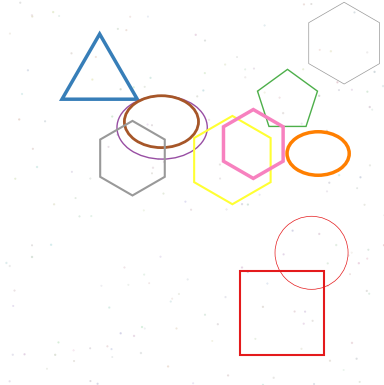[{"shape": "circle", "thickness": 0.5, "radius": 0.47, "center": [0.809, 0.343]}, {"shape": "square", "thickness": 1.5, "radius": 0.54, "center": [0.732, 0.187]}, {"shape": "triangle", "thickness": 2.5, "radius": 0.56, "center": [0.259, 0.799]}, {"shape": "pentagon", "thickness": 1, "radius": 0.41, "center": [0.747, 0.738]}, {"shape": "oval", "thickness": 1, "radius": 0.59, "center": [0.421, 0.669]}, {"shape": "oval", "thickness": 2.5, "radius": 0.4, "center": [0.826, 0.601]}, {"shape": "hexagon", "thickness": 1.5, "radius": 0.57, "center": [0.604, 0.584]}, {"shape": "oval", "thickness": 2, "radius": 0.48, "center": [0.419, 0.684]}, {"shape": "hexagon", "thickness": 2.5, "radius": 0.45, "center": [0.658, 0.626]}, {"shape": "hexagon", "thickness": 1.5, "radius": 0.48, "center": [0.344, 0.589]}, {"shape": "hexagon", "thickness": 0.5, "radius": 0.53, "center": [0.894, 0.888]}]